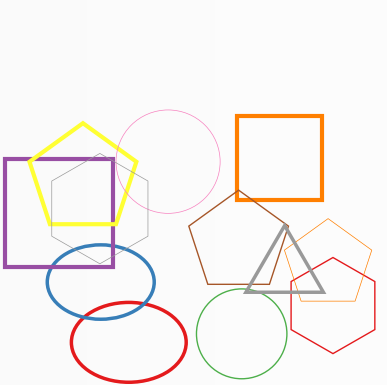[{"shape": "hexagon", "thickness": 1, "radius": 0.62, "center": [0.859, 0.206]}, {"shape": "oval", "thickness": 2.5, "radius": 0.74, "center": [0.332, 0.111]}, {"shape": "oval", "thickness": 2.5, "radius": 0.69, "center": [0.26, 0.267]}, {"shape": "circle", "thickness": 1, "radius": 0.58, "center": [0.624, 0.133]}, {"shape": "square", "thickness": 3, "radius": 0.7, "center": [0.152, 0.446]}, {"shape": "pentagon", "thickness": 0.5, "radius": 0.59, "center": [0.847, 0.314]}, {"shape": "square", "thickness": 3, "radius": 0.55, "center": [0.722, 0.59]}, {"shape": "pentagon", "thickness": 3, "radius": 0.73, "center": [0.214, 0.535]}, {"shape": "pentagon", "thickness": 1, "radius": 0.68, "center": [0.616, 0.371]}, {"shape": "circle", "thickness": 0.5, "radius": 0.67, "center": [0.434, 0.58]}, {"shape": "hexagon", "thickness": 0.5, "radius": 0.72, "center": [0.258, 0.458]}, {"shape": "triangle", "thickness": 2.5, "radius": 0.58, "center": [0.735, 0.299]}]